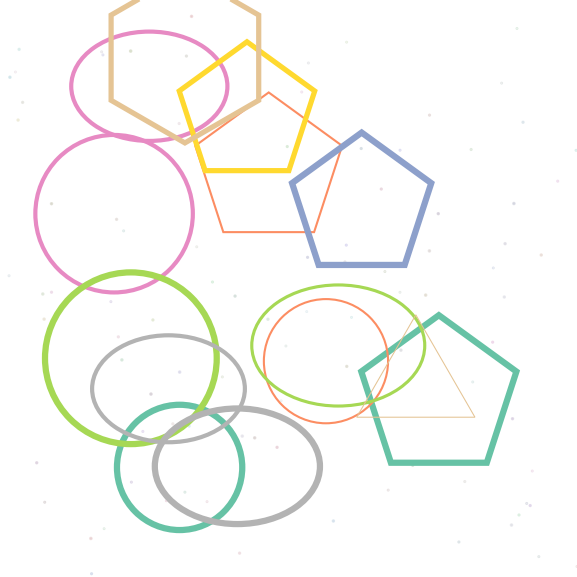[{"shape": "circle", "thickness": 3, "radius": 0.54, "center": [0.311, 0.19]}, {"shape": "pentagon", "thickness": 3, "radius": 0.71, "center": [0.76, 0.312]}, {"shape": "circle", "thickness": 1, "radius": 0.54, "center": [0.564, 0.374]}, {"shape": "pentagon", "thickness": 1, "radius": 0.67, "center": [0.465, 0.705]}, {"shape": "pentagon", "thickness": 3, "radius": 0.63, "center": [0.626, 0.643]}, {"shape": "oval", "thickness": 2, "radius": 0.68, "center": [0.259, 0.85]}, {"shape": "circle", "thickness": 2, "radius": 0.68, "center": [0.198, 0.629]}, {"shape": "oval", "thickness": 1.5, "radius": 0.75, "center": [0.586, 0.401]}, {"shape": "circle", "thickness": 3, "radius": 0.74, "center": [0.227, 0.379]}, {"shape": "pentagon", "thickness": 2.5, "radius": 0.62, "center": [0.428, 0.803]}, {"shape": "triangle", "thickness": 0.5, "radius": 0.59, "center": [0.72, 0.336]}, {"shape": "hexagon", "thickness": 2.5, "radius": 0.74, "center": [0.32, 0.899]}, {"shape": "oval", "thickness": 2, "radius": 0.66, "center": [0.292, 0.326]}, {"shape": "oval", "thickness": 3, "radius": 0.71, "center": [0.411, 0.192]}]